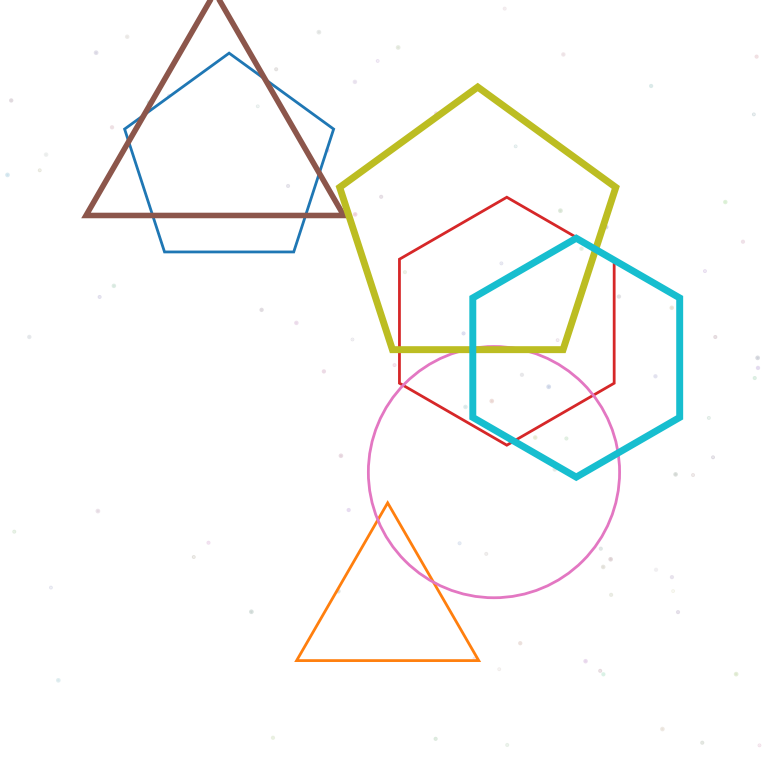[{"shape": "pentagon", "thickness": 1, "radius": 0.71, "center": [0.298, 0.788]}, {"shape": "triangle", "thickness": 1, "radius": 0.68, "center": [0.503, 0.21]}, {"shape": "hexagon", "thickness": 1, "radius": 0.81, "center": [0.658, 0.583]}, {"shape": "triangle", "thickness": 2, "radius": 0.97, "center": [0.279, 0.817]}, {"shape": "circle", "thickness": 1, "radius": 0.82, "center": [0.642, 0.387]}, {"shape": "pentagon", "thickness": 2.5, "radius": 0.94, "center": [0.62, 0.698]}, {"shape": "hexagon", "thickness": 2.5, "radius": 0.78, "center": [0.748, 0.535]}]